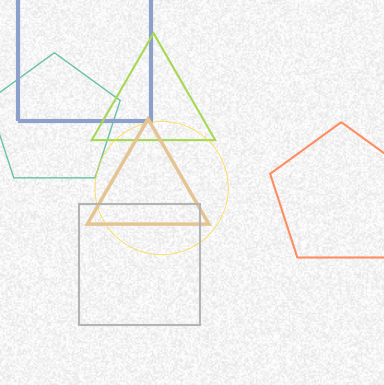[{"shape": "pentagon", "thickness": 1, "radius": 0.9, "center": [0.141, 0.683]}, {"shape": "pentagon", "thickness": 1.5, "radius": 0.97, "center": [0.887, 0.488]}, {"shape": "square", "thickness": 3, "radius": 0.87, "center": [0.22, 0.86]}, {"shape": "triangle", "thickness": 1.5, "radius": 0.93, "center": [0.399, 0.729]}, {"shape": "circle", "thickness": 0.5, "radius": 0.87, "center": [0.42, 0.512]}, {"shape": "triangle", "thickness": 2.5, "radius": 0.91, "center": [0.385, 0.509]}, {"shape": "square", "thickness": 1.5, "radius": 0.78, "center": [0.362, 0.313]}]